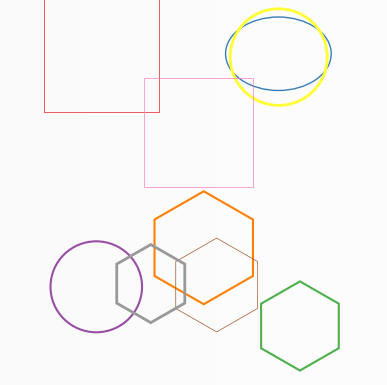[{"shape": "square", "thickness": 0.5, "radius": 0.74, "center": [0.262, 0.856]}, {"shape": "oval", "thickness": 1, "radius": 0.68, "center": [0.718, 0.86]}, {"shape": "hexagon", "thickness": 1.5, "radius": 0.58, "center": [0.774, 0.153]}, {"shape": "circle", "thickness": 1.5, "radius": 0.59, "center": [0.248, 0.255]}, {"shape": "hexagon", "thickness": 1.5, "radius": 0.73, "center": [0.526, 0.357]}, {"shape": "circle", "thickness": 2, "radius": 0.63, "center": [0.719, 0.852]}, {"shape": "hexagon", "thickness": 0.5, "radius": 0.61, "center": [0.559, 0.26]}, {"shape": "square", "thickness": 0.5, "radius": 0.71, "center": [0.511, 0.656]}, {"shape": "hexagon", "thickness": 2, "radius": 0.51, "center": [0.389, 0.263]}]